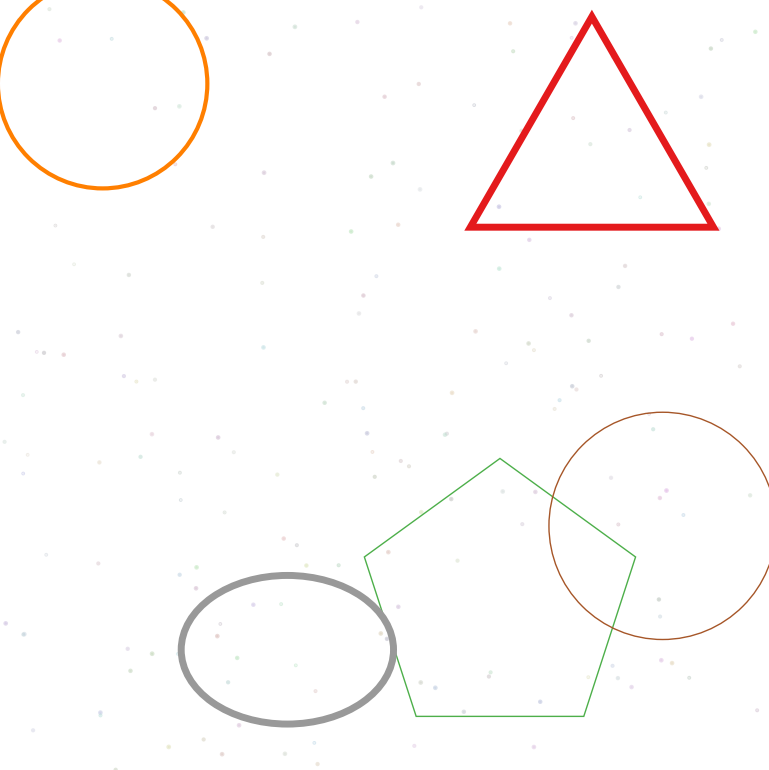[{"shape": "triangle", "thickness": 2.5, "radius": 0.91, "center": [0.769, 0.796]}, {"shape": "pentagon", "thickness": 0.5, "radius": 0.93, "center": [0.649, 0.219]}, {"shape": "circle", "thickness": 1.5, "radius": 0.68, "center": [0.133, 0.891]}, {"shape": "circle", "thickness": 0.5, "radius": 0.74, "center": [0.86, 0.317]}, {"shape": "oval", "thickness": 2.5, "radius": 0.69, "center": [0.373, 0.156]}]